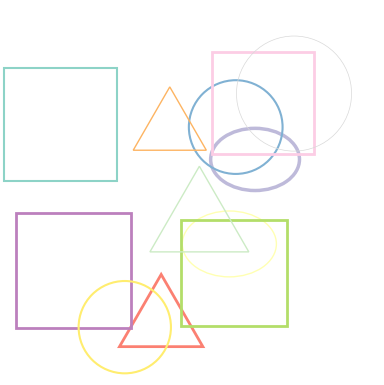[{"shape": "square", "thickness": 1.5, "radius": 0.73, "center": [0.157, 0.677]}, {"shape": "oval", "thickness": 1, "radius": 0.61, "center": [0.596, 0.366]}, {"shape": "oval", "thickness": 2.5, "radius": 0.58, "center": [0.663, 0.586]}, {"shape": "triangle", "thickness": 2, "radius": 0.63, "center": [0.419, 0.162]}, {"shape": "circle", "thickness": 1.5, "radius": 0.61, "center": [0.612, 0.67]}, {"shape": "triangle", "thickness": 1, "radius": 0.55, "center": [0.441, 0.665]}, {"shape": "square", "thickness": 2, "radius": 0.69, "center": [0.608, 0.291]}, {"shape": "square", "thickness": 2, "radius": 0.67, "center": [0.683, 0.732]}, {"shape": "circle", "thickness": 0.5, "radius": 0.75, "center": [0.764, 0.757]}, {"shape": "square", "thickness": 2, "radius": 0.75, "center": [0.191, 0.298]}, {"shape": "triangle", "thickness": 1, "radius": 0.74, "center": [0.518, 0.42]}, {"shape": "circle", "thickness": 1.5, "radius": 0.6, "center": [0.324, 0.15]}]